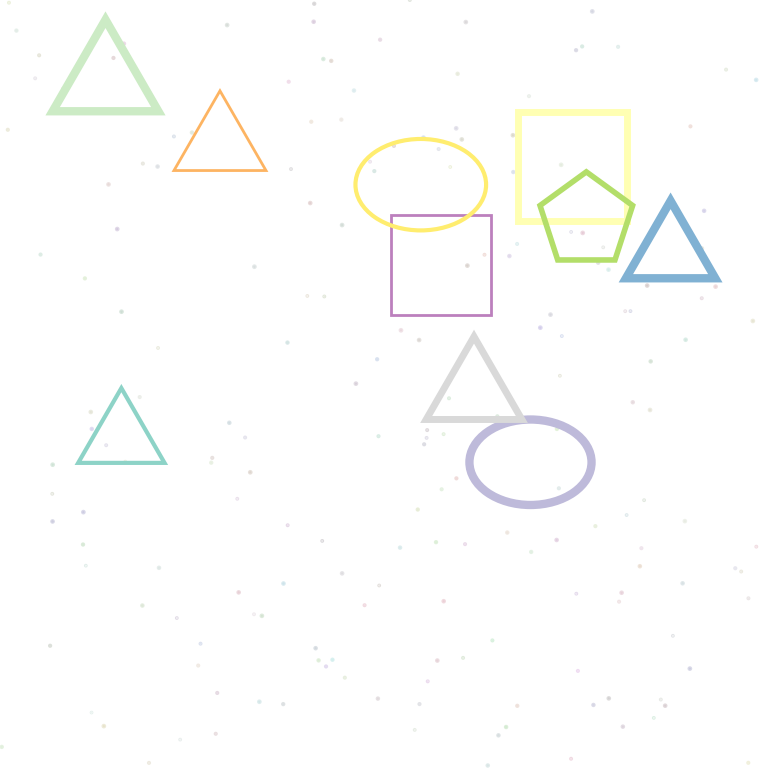[{"shape": "triangle", "thickness": 1.5, "radius": 0.32, "center": [0.158, 0.431]}, {"shape": "square", "thickness": 2.5, "radius": 0.35, "center": [0.744, 0.783]}, {"shape": "oval", "thickness": 3, "radius": 0.4, "center": [0.689, 0.4]}, {"shape": "triangle", "thickness": 3, "radius": 0.34, "center": [0.871, 0.672]}, {"shape": "triangle", "thickness": 1, "radius": 0.35, "center": [0.286, 0.813]}, {"shape": "pentagon", "thickness": 2, "radius": 0.32, "center": [0.761, 0.714]}, {"shape": "triangle", "thickness": 2.5, "radius": 0.36, "center": [0.616, 0.491]}, {"shape": "square", "thickness": 1, "radius": 0.33, "center": [0.573, 0.656]}, {"shape": "triangle", "thickness": 3, "radius": 0.4, "center": [0.137, 0.895]}, {"shape": "oval", "thickness": 1.5, "radius": 0.42, "center": [0.546, 0.76]}]